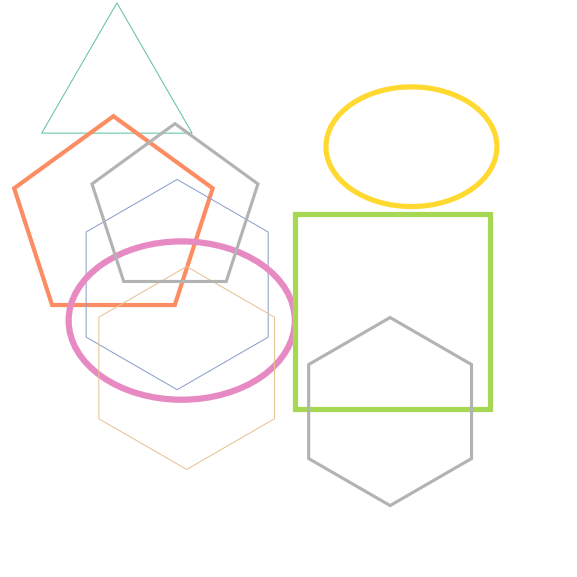[{"shape": "triangle", "thickness": 0.5, "radius": 0.75, "center": [0.202, 0.844]}, {"shape": "pentagon", "thickness": 2, "radius": 0.9, "center": [0.196, 0.617]}, {"shape": "hexagon", "thickness": 0.5, "radius": 0.91, "center": [0.307, 0.506]}, {"shape": "oval", "thickness": 3, "radius": 0.98, "center": [0.315, 0.444]}, {"shape": "square", "thickness": 2.5, "radius": 0.84, "center": [0.679, 0.459]}, {"shape": "oval", "thickness": 2.5, "radius": 0.74, "center": [0.712, 0.745]}, {"shape": "hexagon", "thickness": 0.5, "radius": 0.88, "center": [0.323, 0.362]}, {"shape": "pentagon", "thickness": 1.5, "radius": 0.76, "center": [0.303, 0.634]}, {"shape": "hexagon", "thickness": 1.5, "radius": 0.81, "center": [0.675, 0.286]}]